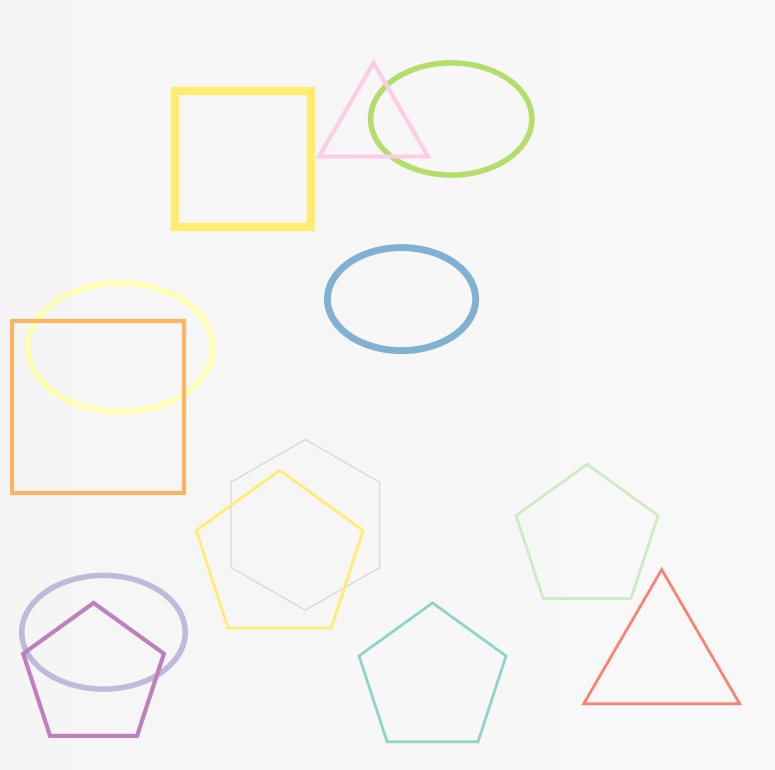[{"shape": "pentagon", "thickness": 1, "radius": 0.5, "center": [0.558, 0.117]}, {"shape": "oval", "thickness": 2, "radius": 0.6, "center": [0.155, 0.549]}, {"shape": "oval", "thickness": 2, "radius": 0.53, "center": [0.134, 0.179]}, {"shape": "triangle", "thickness": 1, "radius": 0.58, "center": [0.854, 0.144]}, {"shape": "oval", "thickness": 2.5, "radius": 0.48, "center": [0.518, 0.612]}, {"shape": "square", "thickness": 1.5, "radius": 0.56, "center": [0.126, 0.472]}, {"shape": "oval", "thickness": 2, "radius": 0.52, "center": [0.582, 0.845]}, {"shape": "triangle", "thickness": 1.5, "radius": 0.41, "center": [0.482, 0.837]}, {"shape": "hexagon", "thickness": 0.5, "radius": 0.55, "center": [0.394, 0.318]}, {"shape": "pentagon", "thickness": 1.5, "radius": 0.48, "center": [0.121, 0.122]}, {"shape": "pentagon", "thickness": 1, "radius": 0.48, "center": [0.758, 0.301]}, {"shape": "pentagon", "thickness": 1, "radius": 0.57, "center": [0.361, 0.276]}, {"shape": "square", "thickness": 3, "radius": 0.44, "center": [0.314, 0.794]}]